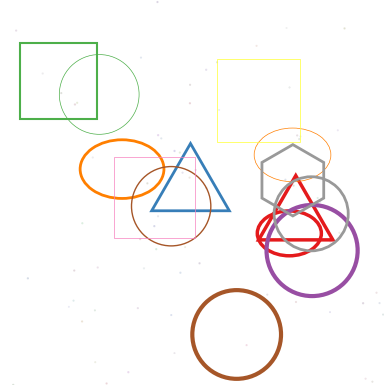[{"shape": "triangle", "thickness": 2.5, "radius": 0.56, "center": [0.768, 0.433]}, {"shape": "oval", "thickness": 2.5, "radius": 0.42, "center": [0.752, 0.394]}, {"shape": "triangle", "thickness": 2, "radius": 0.58, "center": [0.495, 0.511]}, {"shape": "circle", "thickness": 0.5, "radius": 0.52, "center": [0.258, 0.755]}, {"shape": "square", "thickness": 1.5, "radius": 0.5, "center": [0.152, 0.79]}, {"shape": "circle", "thickness": 3, "radius": 0.59, "center": [0.811, 0.349]}, {"shape": "oval", "thickness": 0.5, "radius": 0.5, "center": [0.76, 0.598]}, {"shape": "oval", "thickness": 2, "radius": 0.54, "center": [0.317, 0.561]}, {"shape": "square", "thickness": 0.5, "radius": 0.54, "center": [0.672, 0.739]}, {"shape": "circle", "thickness": 1, "radius": 0.52, "center": [0.445, 0.464]}, {"shape": "circle", "thickness": 3, "radius": 0.58, "center": [0.615, 0.131]}, {"shape": "square", "thickness": 0.5, "radius": 0.53, "center": [0.402, 0.488]}, {"shape": "circle", "thickness": 2, "radius": 0.48, "center": [0.808, 0.445]}, {"shape": "hexagon", "thickness": 2, "radius": 0.46, "center": [0.761, 0.532]}]